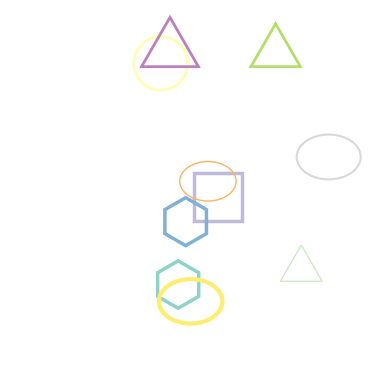[{"shape": "hexagon", "thickness": 2.5, "radius": 0.31, "center": [0.463, 0.261]}, {"shape": "circle", "thickness": 2, "radius": 0.35, "center": [0.418, 0.836]}, {"shape": "square", "thickness": 2.5, "radius": 0.31, "center": [0.566, 0.488]}, {"shape": "hexagon", "thickness": 2.5, "radius": 0.31, "center": [0.482, 0.424]}, {"shape": "oval", "thickness": 1, "radius": 0.37, "center": [0.54, 0.529]}, {"shape": "triangle", "thickness": 2, "radius": 0.37, "center": [0.716, 0.864]}, {"shape": "oval", "thickness": 1.5, "radius": 0.42, "center": [0.854, 0.592]}, {"shape": "triangle", "thickness": 2, "radius": 0.43, "center": [0.441, 0.869]}, {"shape": "triangle", "thickness": 1, "radius": 0.31, "center": [0.783, 0.301]}, {"shape": "oval", "thickness": 3, "radius": 0.41, "center": [0.495, 0.217]}]